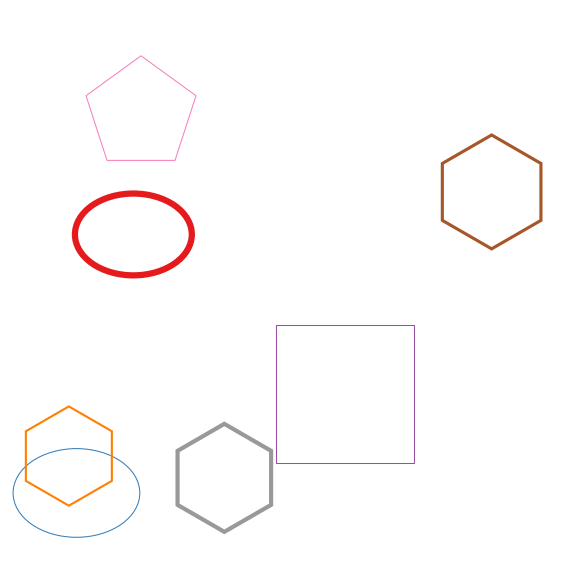[{"shape": "oval", "thickness": 3, "radius": 0.51, "center": [0.231, 0.593]}, {"shape": "oval", "thickness": 0.5, "radius": 0.55, "center": [0.132, 0.146]}, {"shape": "square", "thickness": 0.5, "radius": 0.6, "center": [0.597, 0.317]}, {"shape": "hexagon", "thickness": 1, "radius": 0.43, "center": [0.119, 0.209]}, {"shape": "hexagon", "thickness": 1.5, "radius": 0.49, "center": [0.851, 0.667]}, {"shape": "pentagon", "thickness": 0.5, "radius": 0.5, "center": [0.244, 0.802]}, {"shape": "hexagon", "thickness": 2, "radius": 0.47, "center": [0.388, 0.172]}]